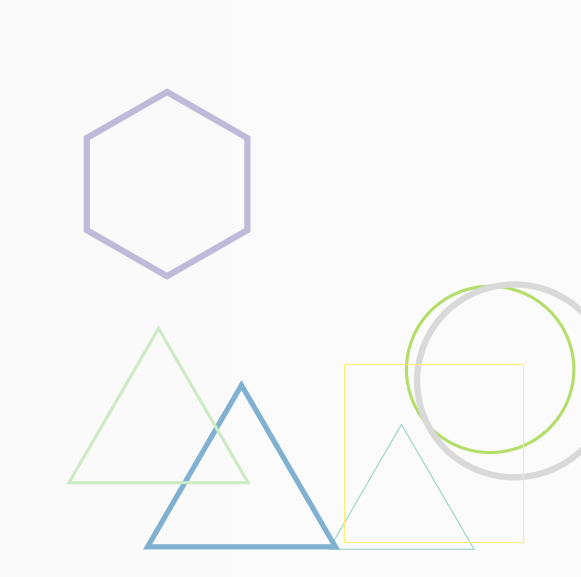[{"shape": "triangle", "thickness": 0.5, "radius": 0.72, "center": [0.691, 0.12]}, {"shape": "hexagon", "thickness": 3, "radius": 0.8, "center": [0.287, 0.68]}, {"shape": "triangle", "thickness": 2.5, "radius": 0.93, "center": [0.415, 0.146]}, {"shape": "circle", "thickness": 1.5, "radius": 0.72, "center": [0.843, 0.359]}, {"shape": "circle", "thickness": 3, "radius": 0.84, "center": [0.885, 0.34]}, {"shape": "triangle", "thickness": 1.5, "radius": 0.89, "center": [0.273, 0.252]}, {"shape": "square", "thickness": 0.5, "radius": 0.77, "center": [0.746, 0.214]}]